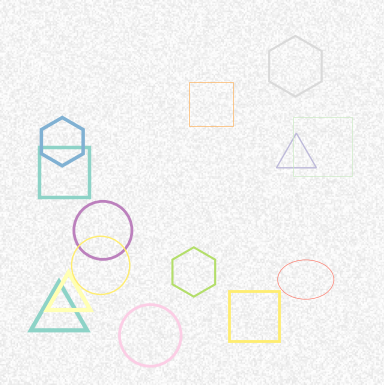[{"shape": "triangle", "thickness": 3, "radius": 0.42, "center": [0.153, 0.184]}, {"shape": "square", "thickness": 2.5, "radius": 0.32, "center": [0.165, 0.552]}, {"shape": "triangle", "thickness": 3, "radius": 0.33, "center": [0.178, 0.227]}, {"shape": "triangle", "thickness": 1, "radius": 0.3, "center": [0.77, 0.594]}, {"shape": "oval", "thickness": 0.5, "radius": 0.37, "center": [0.794, 0.274]}, {"shape": "hexagon", "thickness": 2.5, "radius": 0.31, "center": [0.162, 0.632]}, {"shape": "square", "thickness": 0.5, "radius": 0.29, "center": [0.548, 0.73]}, {"shape": "hexagon", "thickness": 1.5, "radius": 0.32, "center": [0.503, 0.294]}, {"shape": "circle", "thickness": 2, "radius": 0.4, "center": [0.39, 0.129]}, {"shape": "hexagon", "thickness": 1.5, "radius": 0.39, "center": [0.767, 0.828]}, {"shape": "circle", "thickness": 2, "radius": 0.38, "center": [0.267, 0.402]}, {"shape": "square", "thickness": 0.5, "radius": 0.38, "center": [0.837, 0.619]}, {"shape": "square", "thickness": 2, "radius": 0.33, "center": [0.66, 0.179]}, {"shape": "circle", "thickness": 1, "radius": 0.38, "center": [0.261, 0.311]}]